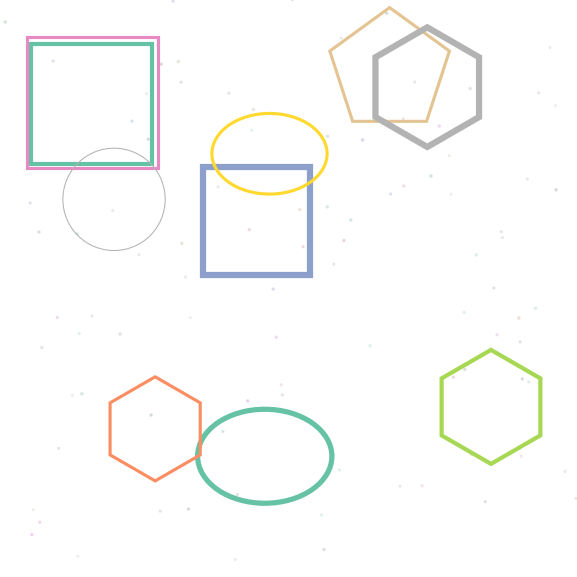[{"shape": "square", "thickness": 2, "radius": 0.52, "center": [0.158, 0.819]}, {"shape": "oval", "thickness": 2.5, "radius": 0.58, "center": [0.458, 0.209]}, {"shape": "hexagon", "thickness": 1.5, "radius": 0.45, "center": [0.269, 0.257]}, {"shape": "square", "thickness": 3, "radius": 0.47, "center": [0.444, 0.617]}, {"shape": "square", "thickness": 1.5, "radius": 0.57, "center": [0.16, 0.822]}, {"shape": "hexagon", "thickness": 2, "radius": 0.49, "center": [0.85, 0.295]}, {"shape": "oval", "thickness": 1.5, "radius": 0.5, "center": [0.467, 0.733]}, {"shape": "pentagon", "thickness": 1.5, "radius": 0.54, "center": [0.675, 0.877]}, {"shape": "hexagon", "thickness": 3, "radius": 0.52, "center": [0.74, 0.848]}, {"shape": "circle", "thickness": 0.5, "radius": 0.44, "center": [0.197, 0.654]}]